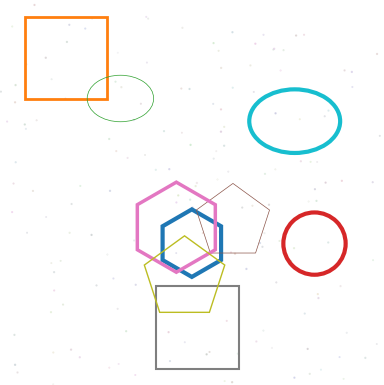[{"shape": "hexagon", "thickness": 3, "radius": 0.44, "center": [0.498, 0.368]}, {"shape": "square", "thickness": 2, "radius": 0.53, "center": [0.172, 0.85]}, {"shape": "oval", "thickness": 0.5, "radius": 0.43, "center": [0.313, 0.744]}, {"shape": "circle", "thickness": 3, "radius": 0.4, "center": [0.817, 0.367]}, {"shape": "pentagon", "thickness": 0.5, "radius": 0.5, "center": [0.605, 0.424]}, {"shape": "hexagon", "thickness": 2.5, "radius": 0.58, "center": [0.458, 0.41]}, {"shape": "square", "thickness": 1.5, "radius": 0.54, "center": [0.514, 0.148]}, {"shape": "pentagon", "thickness": 1, "radius": 0.55, "center": [0.479, 0.278]}, {"shape": "oval", "thickness": 3, "radius": 0.59, "center": [0.765, 0.685]}]